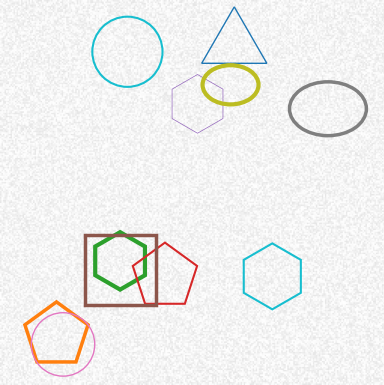[{"shape": "triangle", "thickness": 1, "radius": 0.49, "center": [0.608, 0.884]}, {"shape": "pentagon", "thickness": 2.5, "radius": 0.43, "center": [0.147, 0.13]}, {"shape": "hexagon", "thickness": 3, "radius": 0.37, "center": [0.312, 0.322]}, {"shape": "pentagon", "thickness": 1.5, "radius": 0.44, "center": [0.428, 0.282]}, {"shape": "hexagon", "thickness": 0.5, "radius": 0.38, "center": [0.513, 0.73]}, {"shape": "square", "thickness": 2.5, "radius": 0.46, "center": [0.313, 0.299]}, {"shape": "circle", "thickness": 1, "radius": 0.41, "center": [0.164, 0.105]}, {"shape": "oval", "thickness": 2.5, "radius": 0.5, "center": [0.852, 0.718]}, {"shape": "oval", "thickness": 3, "radius": 0.36, "center": [0.599, 0.78]}, {"shape": "circle", "thickness": 1.5, "radius": 0.46, "center": [0.331, 0.866]}, {"shape": "hexagon", "thickness": 1.5, "radius": 0.43, "center": [0.707, 0.282]}]